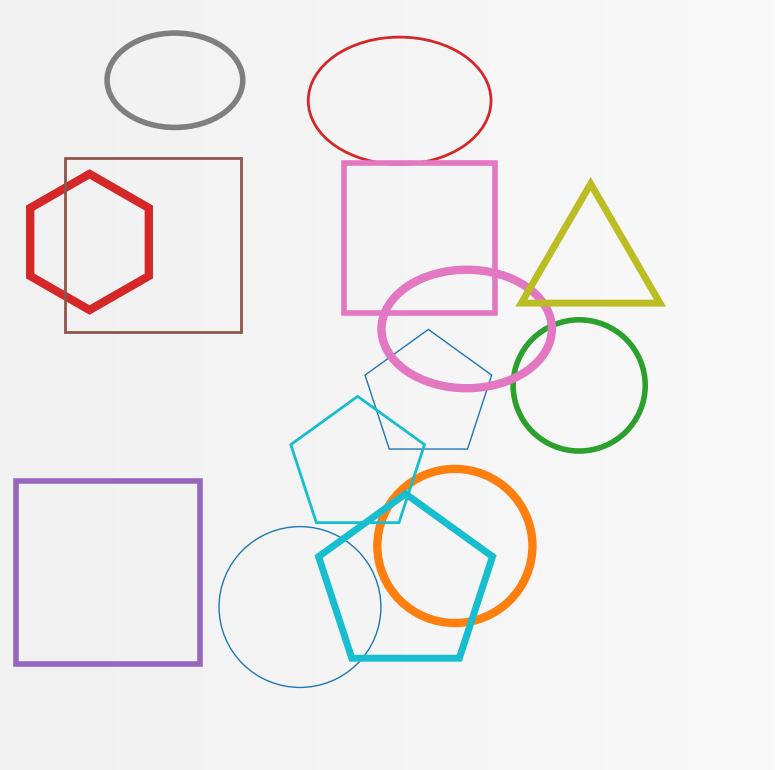[{"shape": "circle", "thickness": 0.5, "radius": 0.52, "center": [0.387, 0.212]}, {"shape": "pentagon", "thickness": 0.5, "radius": 0.43, "center": [0.553, 0.486]}, {"shape": "circle", "thickness": 3, "radius": 0.5, "center": [0.587, 0.291]}, {"shape": "circle", "thickness": 2, "radius": 0.43, "center": [0.747, 0.499]}, {"shape": "hexagon", "thickness": 3, "radius": 0.44, "center": [0.116, 0.686]}, {"shape": "oval", "thickness": 1, "radius": 0.59, "center": [0.516, 0.869]}, {"shape": "square", "thickness": 2, "radius": 0.59, "center": [0.139, 0.256]}, {"shape": "square", "thickness": 1, "radius": 0.57, "center": [0.198, 0.682]}, {"shape": "oval", "thickness": 3, "radius": 0.55, "center": [0.602, 0.573]}, {"shape": "square", "thickness": 2, "radius": 0.49, "center": [0.541, 0.691]}, {"shape": "oval", "thickness": 2, "radius": 0.44, "center": [0.226, 0.896]}, {"shape": "triangle", "thickness": 2.5, "radius": 0.52, "center": [0.762, 0.658]}, {"shape": "pentagon", "thickness": 1, "radius": 0.45, "center": [0.461, 0.395]}, {"shape": "pentagon", "thickness": 2.5, "radius": 0.59, "center": [0.523, 0.241]}]